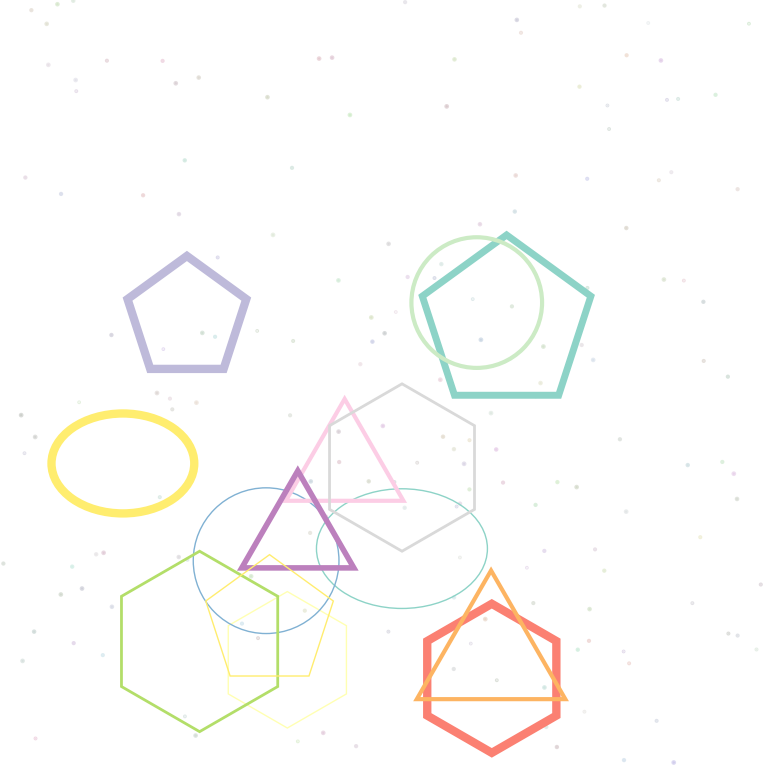[{"shape": "pentagon", "thickness": 2.5, "radius": 0.58, "center": [0.658, 0.58]}, {"shape": "oval", "thickness": 0.5, "radius": 0.56, "center": [0.522, 0.288]}, {"shape": "hexagon", "thickness": 0.5, "radius": 0.44, "center": [0.373, 0.143]}, {"shape": "pentagon", "thickness": 3, "radius": 0.41, "center": [0.243, 0.587]}, {"shape": "hexagon", "thickness": 3, "radius": 0.48, "center": [0.639, 0.119]}, {"shape": "circle", "thickness": 0.5, "radius": 0.47, "center": [0.346, 0.272]}, {"shape": "triangle", "thickness": 1.5, "radius": 0.56, "center": [0.638, 0.148]}, {"shape": "hexagon", "thickness": 1, "radius": 0.59, "center": [0.259, 0.167]}, {"shape": "triangle", "thickness": 1.5, "radius": 0.44, "center": [0.448, 0.394]}, {"shape": "hexagon", "thickness": 1, "radius": 0.54, "center": [0.522, 0.393]}, {"shape": "triangle", "thickness": 2, "radius": 0.42, "center": [0.387, 0.304]}, {"shape": "circle", "thickness": 1.5, "radius": 0.42, "center": [0.619, 0.607]}, {"shape": "oval", "thickness": 3, "radius": 0.46, "center": [0.16, 0.398]}, {"shape": "pentagon", "thickness": 0.5, "radius": 0.44, "center": [0.35, 0.193]}]